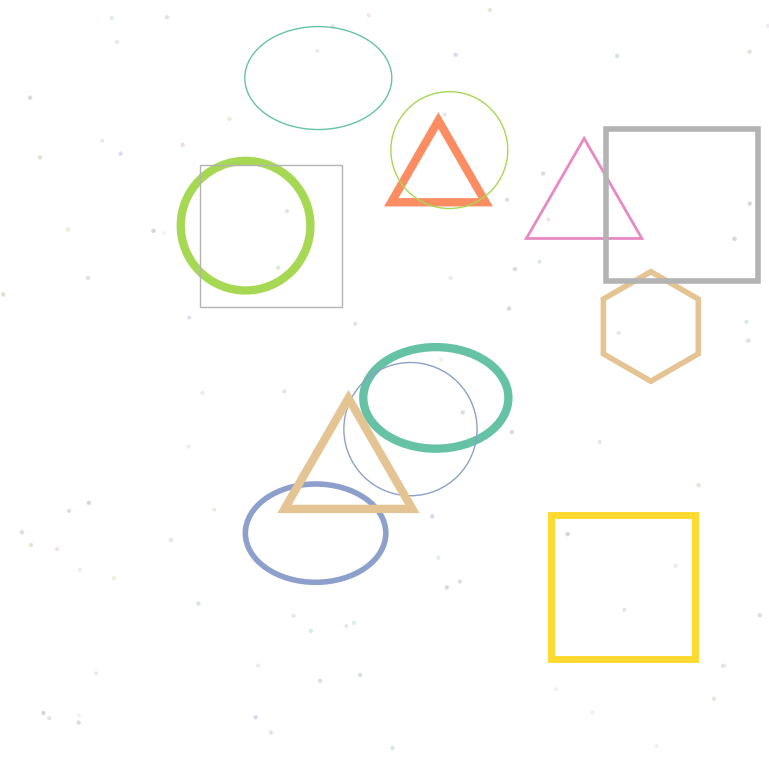[{"shape": "oval", "thickness": 3, "radius": 0.47, "center": [0.566, 0.483]}, {"shape": "oval", "thickness": 0.5, "radius": 0.48, "center": [0.413, 0.899]}, {"shape": "triangle", "thickness": 3, "radius": 0.35, "center": [0.569, 0.773]}, {"shape": "oval", "thickness": 2, "radius": 0.46, "center": [0.41, 0.308]}, {"shape": "circle", "thickness": 0.5, "radius": 0.43, "center": [0.533, 0.443]}, {"shape": "triangle", "thickness": 1, "radius": 0.43, "center": [0.759, 0.734]}, {"shape": "circle", "thickness": 3, "radius": 0.42, "center": [0.319, 0.707]}, {"shape": "circle", "thickness": 0.5, "radius": 0.38, "center": [0.584, 0.805]}, {"shape": "square", "thickness": 2.5, "radius": 0.47, "center": [0.809, 0.237]}, {"shape": "hexagon", "thickness": 2, "radius": 0.36, "center": [0.845, 0.576]}, {"shape": "triangle", "thickness": 3, "radius": 0.48, "center": [0.453, 0.387]}, {"shape": "square", "thickness": 0.5, "radius": 0.46, "center": [0.352, 0.694]}, {"shape": "square", "thickness": 2, "radius": 0.49, "center": [0.885, 0.734]}]